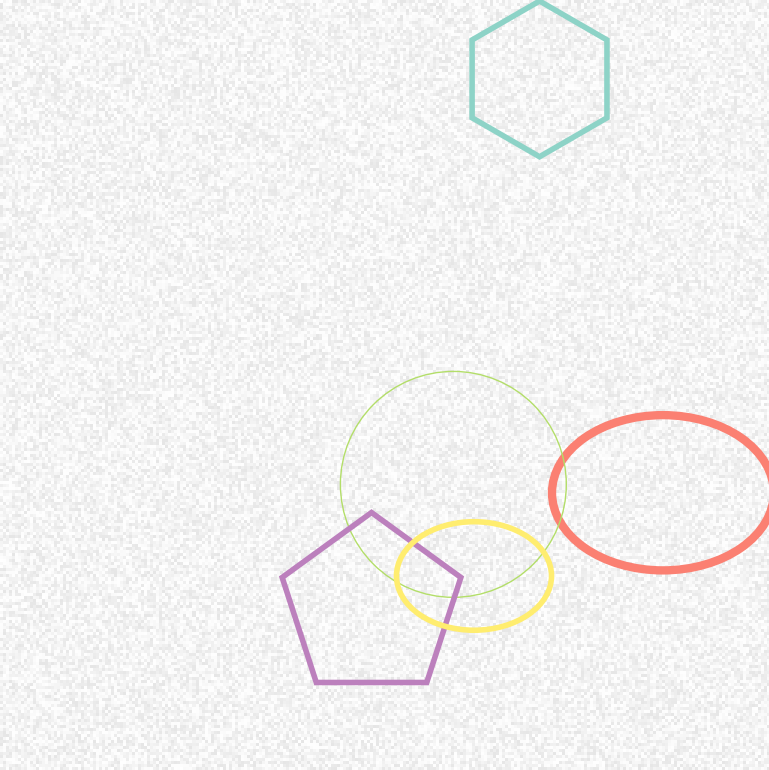[{"shape": "hexagon", "thickness": 2, "radius": 0.51, "center": [0.701, 0.898]}, {"shape": "oval", "thickness": 3, "radius": 0.72, "center": [0.861, 0.36]}, {"shape": "circle", "thickness": 0.5, "radius": 0.73, "center": [0.589, 0.371]}, {"shape": "pentagon", "thickness": 2, "radius": 0.61, "center": [0.482, 0.212]}, {"shape": "oval", "thickness": 2, "radius": 0.5, "center": [0.616, 0.252]}]